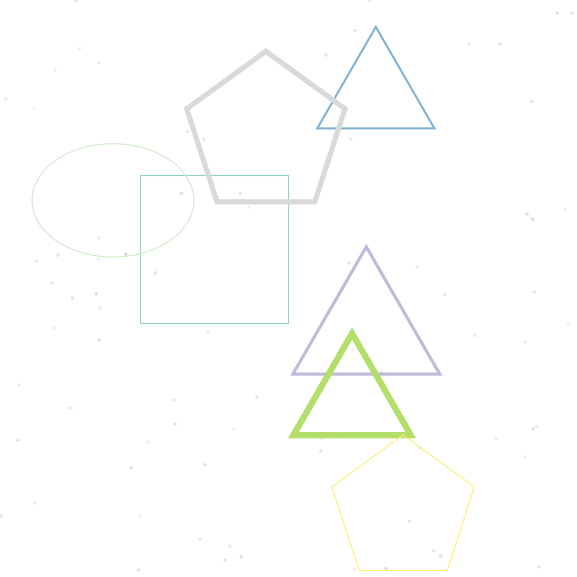[{"shape": "square", "thickness": 0.5, "radius": 0.64, "center": [0.37, 0.569]}, {"shape": "triangle", "thickness": 1.5, "radius": 0.73, "center": [0.634, 0.425]}, {"shape": "triangle", "thickness": 1, "radius": 0.59, "center": [0.651, 0.835]}, {"shape": "triangle", "thickness": 3, "radius": 0.59, "center": [0.61, 0.304]}, {"shape": "pentagon", "thickness": 2.5, "radius": 0.72, "center": [0.46, 0.766]}, {"shape": "oval", "thickness": 0.5, "radius": 0.7, "center": [0.196, 0.652]}, {"shape": "pentagon", "thickness": 0.5, "radius": 0.65, "center": [0.698, 0.116]}]